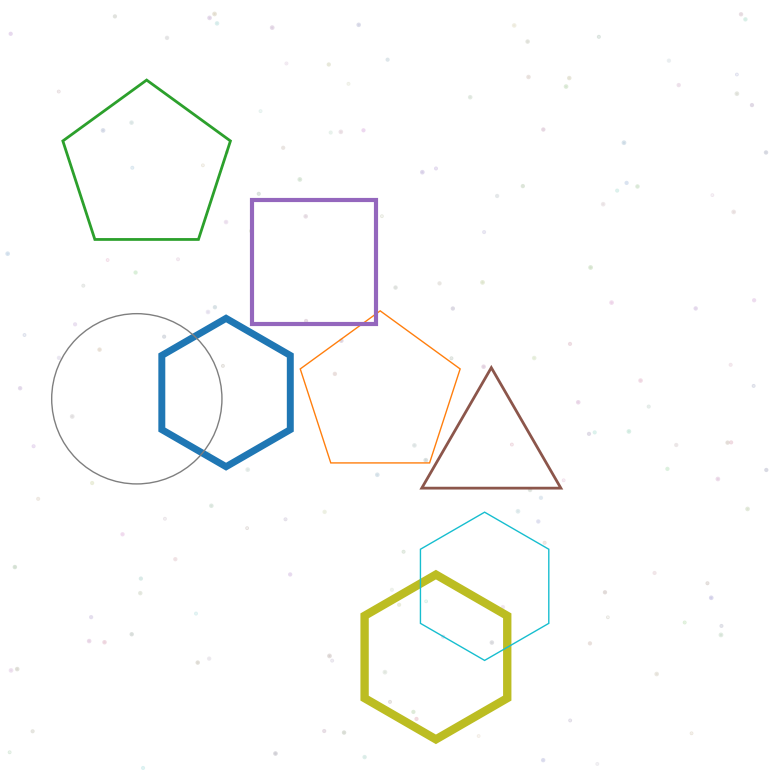[{"shape": "hexagon", "thickness": 2.5, "radius": 0.48, "center": [0.294, 0.49]}, {"shape": "pentagon", "thickness": 0.5, "radius": 0.55, "center": [0.494, 0.487]}, {"shape": "pentagon", "thickness": 1, "radius": 0.57, "center": [0.19, 0.782]}, {"shape": "square", "thickness": 1.5, "radius": 0.4, "center": [0.408, 0.66]}, {"shape": "triangle", "thickness": 1, "radius": 0.52, "center": [0.638, 0.418]}, {"shape": "circle", "thickness": 0.5, "radius": 0.55, "center": [0.178, 0.482]}, {"shape": "hexagon", "thickness": 3, "radius": 0.53, "center": [0.566, 0.147]}, {"shape": "hexagon", "thickness": 0.5, "radius": 0.48, "center": [0.629, 0.239]}]